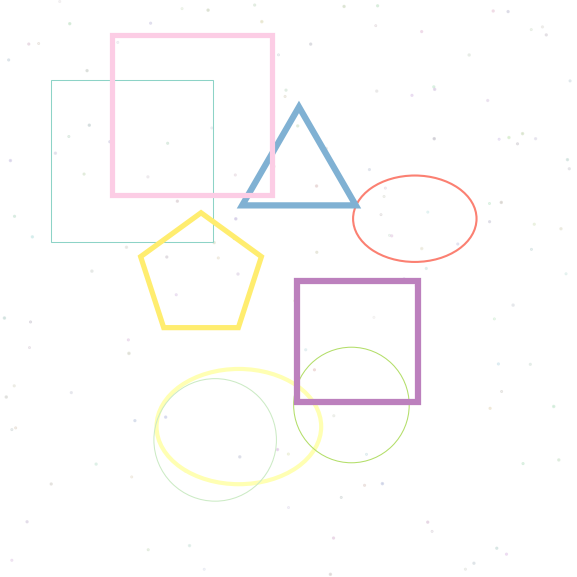[{"shape": "square", "thickness": 0.5, "radius": 0.7, "center": [0.229, 0.72]}, {"shape": "oval", "thickness": 2, "radius": 0.71, "center": [0.414, 0.26]}, {"shape": "oval", "thickness": 1, "radius": 0.53, "center": [0.718, 0.62]}, {"shape": "triangle", "thickness": 3, "radius": 0.57, "center": [0.518, 0.7]}, {"shape": "circle", "thickness": 0.5, "radius": 0.5, "center": [0.609, 0.298]}, {"shape": "square", "thickness": 2.5, "radius": 0.69, "center": [0.332, 0.8]}, {"shape": "square", "thickness": 3, "radius": 0.52, "center": [0.618, 0.408]}, {"shape": "circle", "thickness": 0.5, "radius": 0.53, "center": [0.373, 0.237]}, {"shape": "pentagon", "thickness": 2.5, "radius": 0.55, "center": [0.348, 0.521]}]